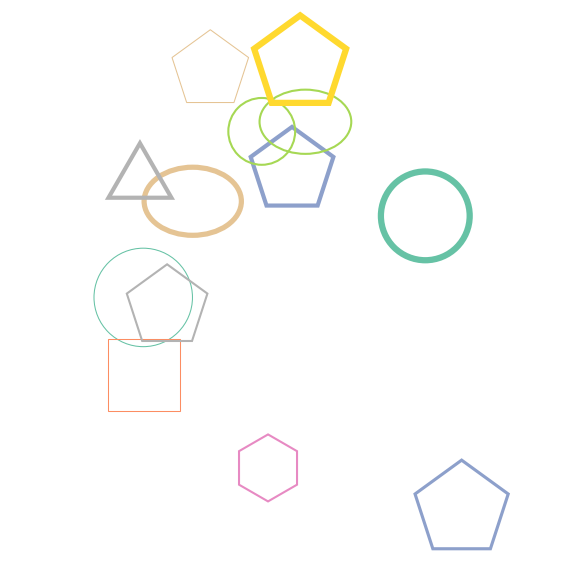[{"shape": "circle", "thickness": 3, "radius": 0.38, "center": [0.736, 0.625]}, {"shape": "circle", "thickness": 0.5, "radius": 0.43, "center": [0.248, 0.484]}, {"shape": "square", "thickness": 0.5, "radius": 0.31, "center": [0.25, 0.349]}, {"shape": "pentagon", "thickness": 2, "radius": 0.38, "center": [0.506, 0.704]}, {"shape": "pentagon", "thickness": 1.5, "radius": 0.42, "center": [0.799, 0.118]}, {"shape": "hexagon", "thickness": 1, "radius": 0.29, "center": [0.464, 0.189]}, {"shape": "oval", "thickness": 1, "radius": 0.4, "center": [0.529, 0.788]}, {"shape": "circle", "thickness": 1, "radius": 0.29, "center": [0.453, 0.772]}, {"shape": "pentagon", "thickness": 3, "radius": 0.42, "center": [0.52, 0.889]}, {"shape": "pentagon", "thickness": 0.5, "radius": 0.35, "center": [0.364, 0.878]}, {"shape": "oval", "thickness": 2.5, "radius": 0.42, "center": [0.334, 0.651]}, {"shape": "pentagon", "thickness": 1, "radius": 0.37, "center": [0.289, 0.468]}, {"shape": "triangle", "thickness": 2, "radius": 0.31, "center": [0.242, 0.688]}]